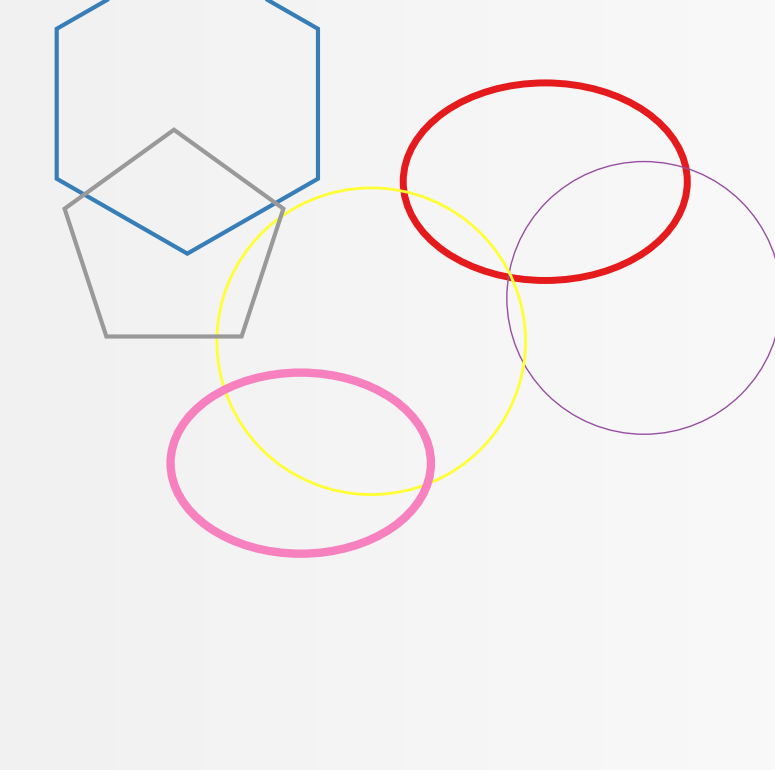[{"shape": "oval", "thickness": 2.5, "radius": 0.92, "center": [0.704, 0.764]}, {"shape": "hexagon", "thickness": 1.5, "radius": 0.97, "center": [0.242, 0.865]}, {"shape": "circle", "thickness": 0.5, "radius": 0.89, "center": [0.831, 0.613]}, {"shape": "circle", "thickness": 1, "radius": 1.0, "center": [0.479, 0.557]}, {"shape": "oval", "thickness": 3, "radius": 0.84, "center": [0.388, 0.399]}, {"shape": "pentagon", "thickness": 1.5, "radius": 0.74, "center": [0.224, 0.683]}]